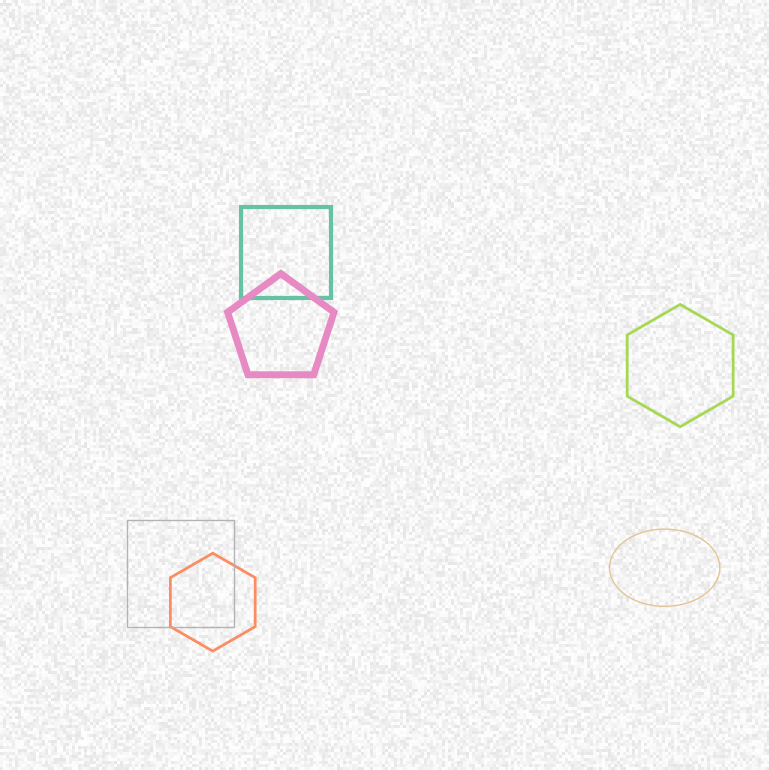[{"shape": "square", "thickness": 1.5, "radius": 0.29, "center": [0.371, 0.672]}, {"shape": "hexagon", "thickness": 1, "radius": 0.32, "center": [0.276, 0.218]}, {"shape": "pentagon", "thickness": 2.5, "radius": 0.36, "center": [0.365, 0.572]}, {"shape": "hexagon", "thickness": 1, "radius": 0.4, "center": [0.883, 0.525]}, {"shape": "oval", "thickness": 0.5, "radius": 0.36, "center": [0.863, 0.263]}, {"shape": "square", "thickness": 0.5, "radius": 0.35, "center": [0.234, 0.256]}]